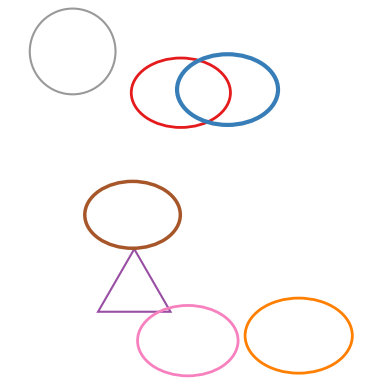[{"shape": "oval", "thickness": 2, "radius": 0.64, "center": [0.47, 0.759]}, {"shape": "oval", "thickness": 3, "radius": 0.66, "center": [0.591, 0.767]}, {"shape": "triangle", "thickness": 1.5, "radius": 0.54, "center": [0.349, 0.245]}, {"shape": "oval", "thickness": 2, "radius": 0.7, "center": [0.776, 0.128]}, {"shape": "oval", "thickness": 2.5, "radius": 0.62, "center": [0.344, 0.442]}, {"shape": "oval", "thickness": 2, "radius": 0.65, "center": [0.488, 0.115]}, {"shape": "circle", "thickness": 1.5, "radius": 0.56, "center": [0.189, 0.866]}]